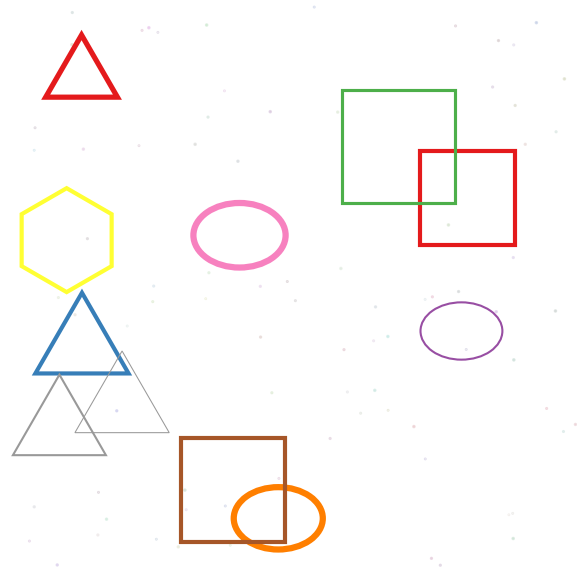[{"shape": "square", "thickness": 2, "radius": 0.41, "center": [0.81, 0.657]}, {"shape": "triangle", "thickness": 2.5, "radius": 0.36, "center": [0.141, 0.867]}, {"shape": "triangle", "thickness": 2, "radius": 0.47, "center": [0.142, 0.399]}, {"shape": "square", "thickness": 1.5, "radius": 0.49, "center": [0.691, 0.745]}, {"shape": "oval", "thickness": 1, "radius": 0.35, "center": [0.799, 0.426]}, {"shape": "oval", "thickness": 3, "radius": 0.39, "center": [0.482, 0.102]}, {"shape": "hexagon", "thickness": 2, "radius": 0.45, "center": [0.115, 0.583]}, {"shape": "square", "thickness": 2, "radius": 0.45, "center": [0.404, 0.15]}, {"shape": "oval", "thickness": 3, "radius": 0.4, "center": [0.415, 0.592]}, {"shape": "triangle", "thickness": 0.5, "radius": 0.47, "center": [0.211, 0.297]}, {"shape": "triangle", "thickness": 1, "radius": 0.46, "center": [0.103, 0.257]}]